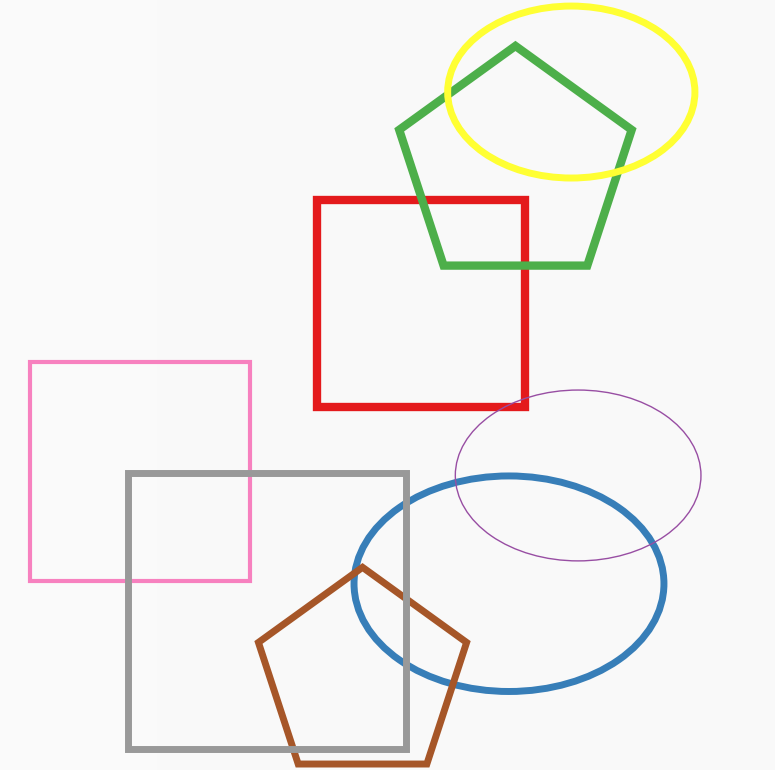[{"shape": "square", "thickness": 3, "radius": 0.67, "center": [0.543, 0.606]}, {"shape": "oval", "thickness": 2.5, "radius": 1.0, "center": [0.657, 0.242]}, {"shape": "pentagon", "thickness": 3, "radius": 0.79, "center": [0.665, 0.783]}, {"shape": "oval", "thickness": 0.5, "radius": 0.79, "center": [0.746, 0.383]}, {"shape": "oval", "thickness": 2.5, "radius": 0.8, "center": [0.737, 0.88]}, {"shape": "pentagon", "thickness": 2.5, "radius": 0.71, "center": [0.468, 0.122]}, {"shape": "square", "thickness": 1.5, "radius": 0.71, "center": [0.181, 0.388]}, {"shape": "square", "thickness": 2.5, "radius": 0.9, "center": [0.345, 0.207]}]